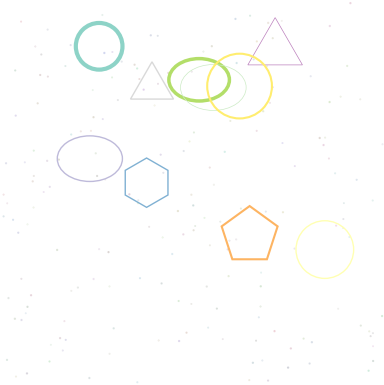[{"shape": "circle", "thickness": 3, "radius": 0.3, "center": [0.258, 0.88]}, {"shape": "circle", "thickness": 1, "radius": 0.37, "center": [0.844, 0.352]}, {"shape": "oval", "thickness": 1, "radius": 0.42, "center": [0.233, 0.588]}, {"shape": "hexagon", "thickness": 1, "radius": 0.32, "center": [0.381, 0.525]}, {"shape": "pentagon", "thickness": 1.5, "radius": 0.38, "center": [0.648, 0.388]}, {"shape": "oval", "thickness": 2.5, "radius": 0.39, "center": [0.517, 0.793]}, {"shape": "triangle", "thickness": 1, "radius": 0.32, "center": [0.395, 0.775]}, {"shape": "triangle", "thickness": 0.5, "radius": 0.41, "center": [0.715, 0.872]}, {"shape": "oval", "thickness": 0.5, "radius": 0.43, "center": [0.554, 0.773]}, {"shape": "circle", "thickness": 1.5, "radius": 0.42, "center": [0.622, 0.776]}]